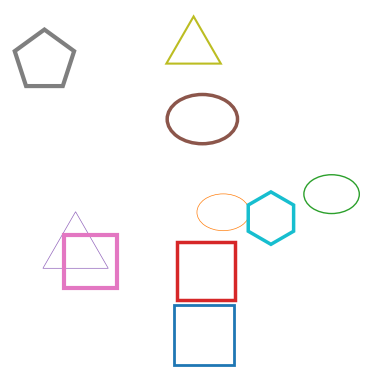[{"shape": "square", "thickness": 2, "radius": 0.39, "center": [0.53, 0.129]}, {"shape": "oval", "thickness": 0.5, "radius": 0.34, "center": [0.58, 0.449]}, {"shape": "oval", "thickness": 1, "radius": 0.36, "center": [0.861, 0.496]}, {"shape": "square", "thickness": 2.5, "radius": 0.38, "center": [0.534, 0.297]}, {"shape": "triangle", "thickness": 0.5, "radius": 0.49, "center": [0.196, 0.352]}, {"shape": "oval", "thickness": 2.5, "radius": 0.46, "center": [0.526, 0.691]}, {"shape": "square", "thickness": 3, "radius": 0.34, "center": [0.235, 0.321]}, {"shape": "pentagon", "thickness": 3, "radius": 0.41, "center": [0.115, 0.842]}, {"shape": "triangle", "thickness": 1.5, "radius": 0.41, "center": [0.503, 0.876]}, {"shape": "hexagon", "thickness": 2.5, "radius": 0.34, "center": [0.704, 0.433]}]